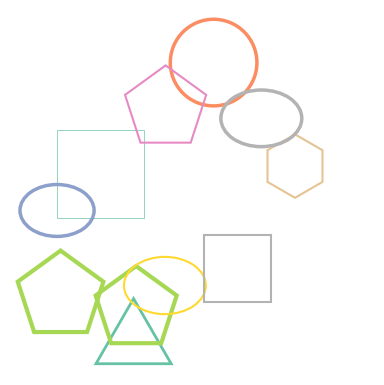[{"shape": "triangle", "thickness": 2, "radius": 0.56, "center": [0.347, 0.112]}, {"shape": "square", "thickness": 0.5, "radius": 0.57, "center": [0.261, 0.549]}, {"shape": "circle", "thickness": 2.5, "radius": 0.56, "center": [0.555, 0.837]}, {"shape": "oval", "thickness": 2.5, "radius": 0.48, "center": [0.148, 0.453]}, {"shape": "pentagon", "thickness": 1.5, "radius": 0.55, "center": [0.43, 0.719]}, {"shape": "pentagon", "thickness": 3, "radius": 0.58, "center": [0.157, 0.232]}, {"shape": "pentagon", "thickness": 3, "radius": 0.55, "center": [0.354, 0.198]}, {"shape": "oval", "thickness": 1.5, "radius": 0.53, "center": [0.428, 0.258]}, {"shape": "hexagon", "thickness": 1.5, "radius": 0.41, "center": [0.766, 0.569]}, {"shape": "oval", "thickness": 2.5, "radius": 0.53, "center": [0.679, 0.693]}, {"shape": "square", "thickness": 1.5, "radius": 0.43, "center": [0.617, 0.303]}]